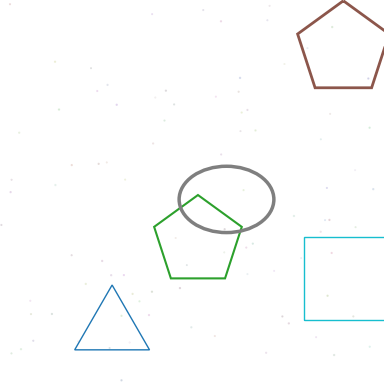[{"shape": "triangle", "thickness": 1, "radius": 0.56, "center": [0.291, 0.147]}, {"shape": "pentagon", "thickness": 1.5, "radius": 0.6, "center": [0.514, 0.374]}, {"shape": "pentagon", "thickness": 2, "radius": 0.62, "center": [0.892, 0.873]}, {"shape": "oval", "thickness": 2.5, "radius": 0.62, "center": [0.588, 0.482]}, {"shape": "square", "thickness": 1, "radius": 0.54, "center": [0.897, 0.277]}]